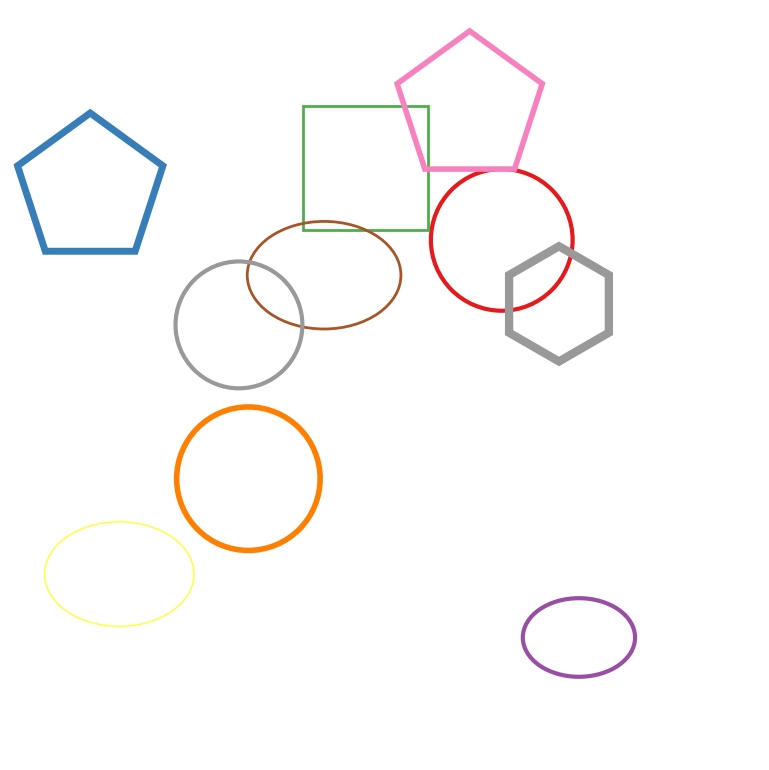[{"shape": "circle", "thickness": 1.5, "radius": 0.46, "center": [0.652, 0.688]}, {"shape": "pentagon", "thickness": 2.5, "radius": 0.5, "center": [0.117, 0.754]}, {"shape": "square", "thickness": 1, "radius": 0.4, "center": [0.475, 0.782]}, {"shape": "oval", "thickness": 1.5, "radius": 0.36, "center": [0.752, 0.172]}, {"shape": "circle", "thickness": 2, "radius": 0.47, "center": [0.323, 0.378]}, {"shape": "oval", "thickness": 0.5, "radius": 0.48, "center": [0.155, 0.254]}, {"shape": "oval", "thickness": 1, "radius": 0.5, "center": [0.421, 0.643]}, {"shape": "pentagon", "thickness": 2, "radius": 0.5, "center": [0.61, 0.861]}, {"shape": "circle", "thickness": 1.5, "radius": 0.41, "center": [0.31, 0.578]}, {"shape": "hexagon", "thickness": 3, "radius": 0.37, "center": [0.726, 0.605]}]